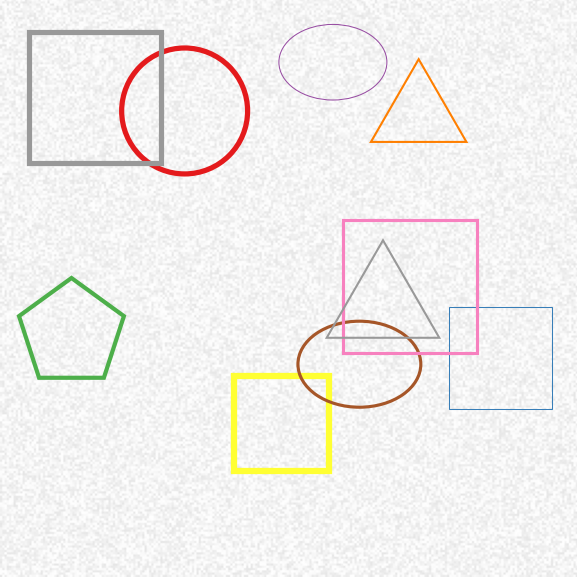[{"shape": "circle", "thickness": 2.5, "radius": 0.55, "center": [0.32, 0.807]}, {"shape": "square", "thickness": 0.5, "radius": 0.44, "center": [0.867, 0.38]}, {"shape": "pentagon", "thickness": 2, "radius": 0.48, "center": [0.124, 0.422]}, {"shape": "oval", "thickness": 0.5, "radius": 0.47, "center": [0.576, 0.891]}, {"shape": "triangle", "thickness": 1, "radius": 0.48, "center": [0.725, 0.801]}, {"shape": "square", "thickness": 3, "radius": 0.41, "center": [0.487, 0.266]}, {"shape": "oval", "thickness": 1.5, "radius": 0.53, "center": [0.622, 0.368]}, {"shape": "square", "thickness": 1.5, "radius": 0.58, "center": [0.71, 0.503]}, {"shape": "square", "thickness": 2.5, "radius": 0.57, "center": [0.165, 0.83]}, {"shape": "triangle", "thickness": 1, "radius": 0.56, "center": [0.663, 0.471]}]